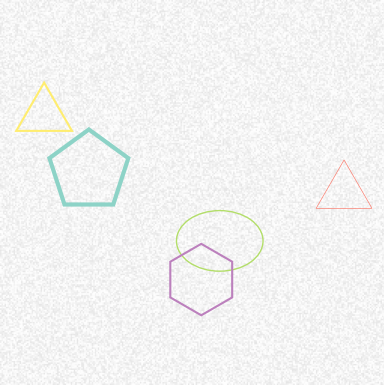[{"shape": "pentagon", "thickness": 3, "radius": 0.54, "center": [0.231, 0.556]}, {"shape": "triangle", "thickness": 0.5, "radius": 0.42, "center": [0.894, 0.501]}, {"shape": "oval", "thickness": 1, "radius": 0.56, "center": [0.571, 0.374]}, {"shape": "hexagon", "thickness": 1.5, "radius": 0.46, "center": [0.523, 0.274]}, {"shape": "triangle", "thickness": 1.5, "radius": 0.42, "center": [0.115, 0.702]}]